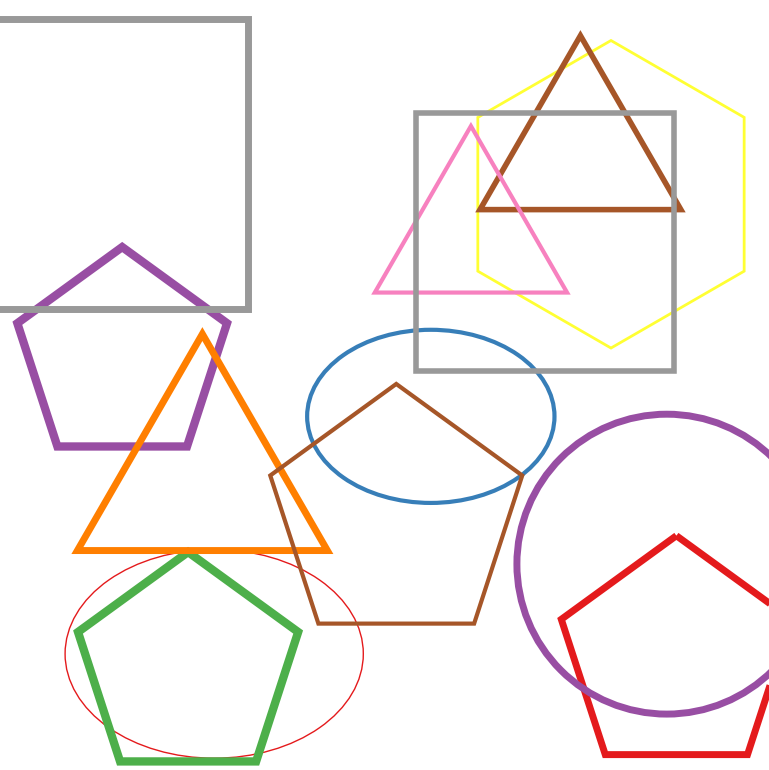[{"shape": "pentagon", "thickness": 2.5, "radius": 0.79, "center": [0.878, 0.147]}, {"shape": "oval", "thickness": 0.5, "radius": 0.97, "center": [0.278, 0.151]}, {"shape": "oval", "thickness": 1.5, "radius": 0.8, "center": [0.559, 0.459]}, {"shape": "pentagon", "thickness": 3, "radius": 0.75, "center": [0.244, 0.133]}, {"shape": "pentagon", "thickness": 3, "radius": 0.72, "center": [0.159, 0.536]}, {"shape": "circle", "thickness": 2.5, "radius": 0.97, "center": [0.866, 0.267]}, {"shape": "triangle", "thickness": 2.5, "radius": 0.94, "center": [0.263, 0.379]}, {"shape": "hexagon", "thickness": 1, "radius": 1.0, "center": [0.793, 0.748]}, {"shape": "triangle", "thickness": 2, "radius": 0.75, "center": [0.754, 0.803]}, {"shape": "pentagon", "thickness": 1.5, "radius": 0.86, "center": [0.515, 0.329]}, {"shape": "triangle", "thickness": 1.5, "radius": 0.72, "center": [0.612, 0.692]}, {"shape": "square", "thickness": 2, "radius": 0.84, "center": [0.708, 0.686]}, {"shape": "square", "thickness": 2.5, "radius": 0.94, "center": [0.134, 0.787]}]